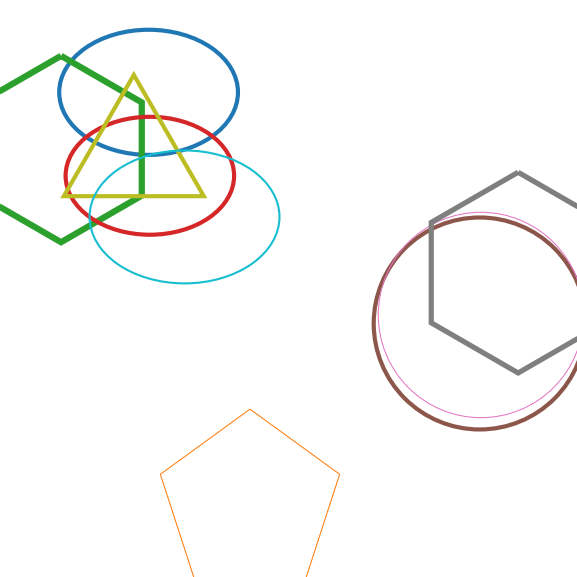[{"shape": "oval", "thickness": 2, "radius": 0.77, "center": [0.257, 0.839]}, {"shape": "pentagon", "thickness": 0.5, "radius": 0.82, "center": [0.433, 0.127]}, {"shape": "hexagon", "thickness": 3, "radius": 0.81, "center": [0.106, 0.741]}, {"shape": "oval", "thickness": 2, "radius": 0.73, "center": [0.259, 0.695]}, {"shape": "circle", "thickness": 2, "radius": 0.92, "center": [0.831, 0.439]}, {"shape": "circle", "thickness": 0.5, "radius": 0.89, "center": [0.833, 0.454]}, {"shape": "hexagon", "thickness": 2.5, "radius": 0.87, "center": [0.897, 0.527]}, {"shape": "triangle", "thickness": 2, "radius": 0.7, "center": [0.232, 0.729]}, {"shape": "oval", "thickness": 1, "radius": 0.82, "center": [0.32, 0.624]}]